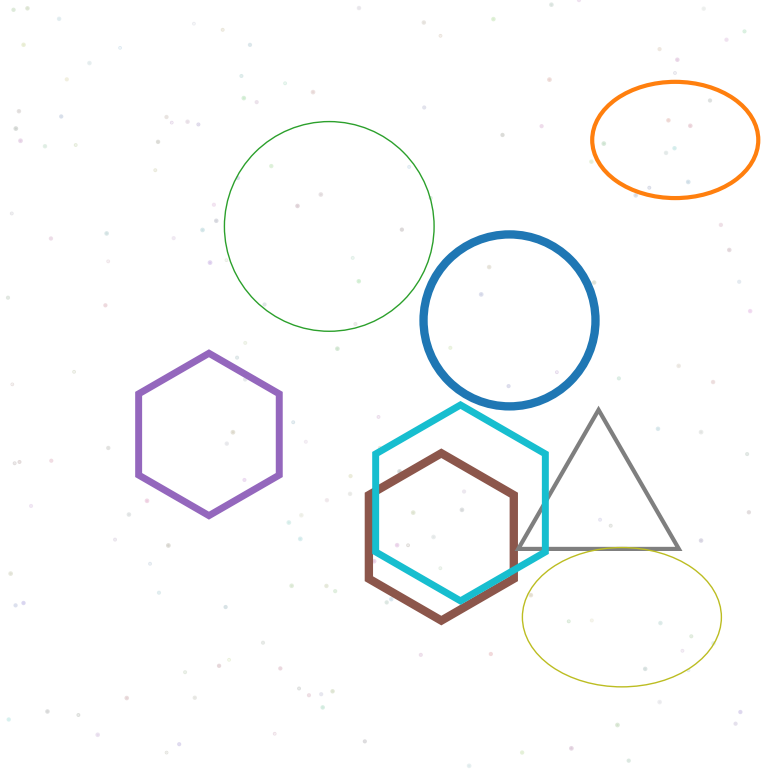[{"shape": "circle", "thickness": 3, "radius": 0.56, "center": [0.662, 0.584]}, {"shape": "oval", "thickness": 1.5, "radius": 0.54, "center": [0.877, 0.818]}, {"shape": "circle", "thickness": 0.5, "radius": 0.68, "center": [0.428, 0.706]}, {"shape": "hexagon", "thickness": 2.5, "radius": 0.53, "center": [0.271, 0.436]}, {"shape": "hexagon", "thickness": 3, "radius": 0.54, "center": [0.573, 0.303]}, {"shape": "triangle", "thickness": 1.5, "radius": 0.6, "center": [0.777, 0.347]}, {"shape": "oval", "thickness": 0.5, "radius": 0.65, "center": [0.808, 0.198]}, {"shape": "hexagon", "thickness": 2.5, "radius": 0.64, "center": [0.598, 0.347]}]